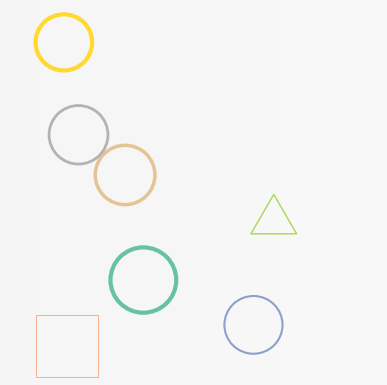[{"shape": "circle", "thickness": 3, "radius": 0.42, "center": [0.37, 0.273]}, {"shape": "square", "thickness": 0.5, "radius": 0.4, "center": [0.173, 0.102]}, {"shape": "circle", "thickness": 1.5, "radius": 0.38, "center": [0.654, 0.156]}, {"shape": "triangle", "thickness": 1, "radius": 0.34, "center": [0.707, 0.427]}, {"shape": "circle", "thickness": 3, "radius": 0.36, "center": [0.165, 0.89]}, {"shape": "circle", "thickness": 2.5, "radius": 0.39, "center": [0.323, 0.546]}, {"shape": "circle", "thickness": 2, "radius": 0.38, "center": [0.203, 0.65]}]